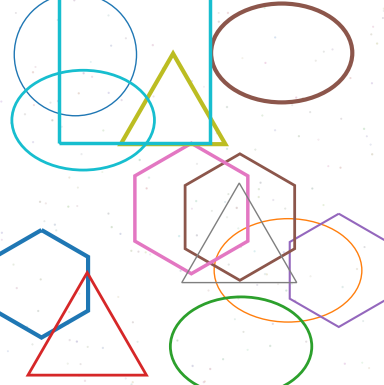[{"shape": "hexagon", "thickness": 3, "radius": 0.7, "center": [0.108, 0.263]}, {"shape": "circle", "thickness": 1, "radius": 0.79, "center": [0.196, 0.858]}, {"shape": "oval", "thickness": 1, "radius": 0.96, "center": [0.748, 0.298]}, {"shape": "oval", "thickness": 2, "radius": 0.92, "center": [0.626, 0.1]}, {"shape": "triangle", "thickness": 2, "radius": 0.89, "center": [0.227, 0.114]}, {"shape": "hexagon", "thickness": 1.5, "radius": 0.74, "center": [0.88, 0.298]}, {"shape": "hexagon", "thickness": 2, "radius": 0.82, "center": [0.623, 0.436]}, {"shape": "oval", "thickness": 3, "radius": 0.92, "center": [0.732, 0.862]}, {"shape": "hexagon", "thickness": 2.5, "radius": 0.85, "center": [0.497, 0.458]}, {"shape": "triangle", "thickness": 1, "radius": 0.86, "center": [0.621, 0.352]}, {"shape": "triangle", "thickness": 3, "radius": 0.78, "center": [0.45, 0.704]}, {"shape": "square", "thickness": 2.5, "radius": 0.98, "center": [0.348, 0.825]}, {"shape": "oval", "thickness": 2, "radius": 0.93, "center": [0.216, 0.688]}]